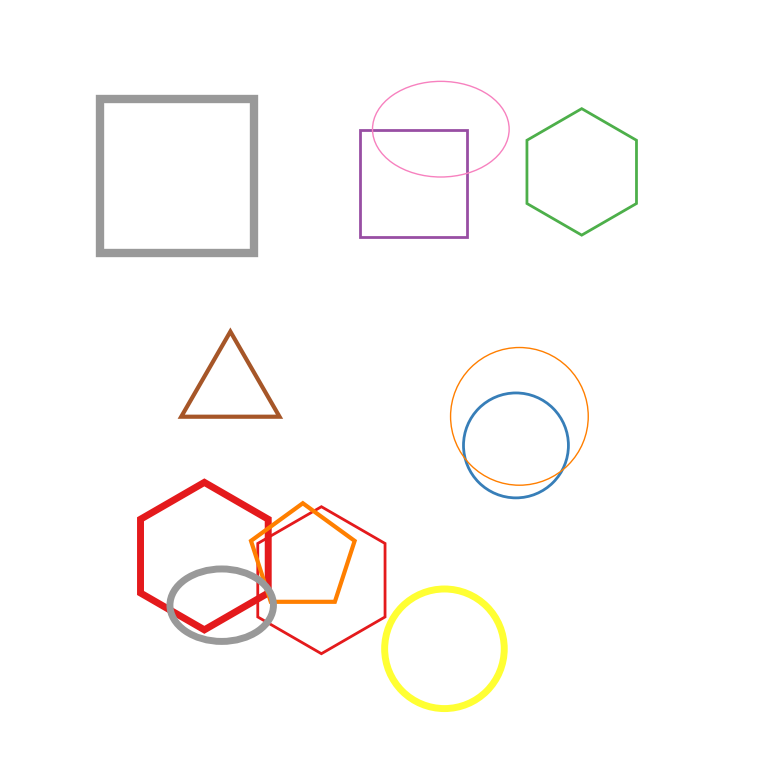[{"shape": "hexagon", "thickness": 1, "radius": 0.48, "center": [0.417, 0.246]}, {"shape": "hexagon", "thickness": 2.5, "radius": 0.48, "center": [0.265, 0.278]}, {"shape": "circle", "thickness": 1, "radius": 0.34, "center": [0.67, 0.422]}, {"shape": "hexagon", "thickness": 1, "radius": 0.41, "center": [0.755, 0.777]}, {"shape": "square", "thickness": 1, "radius": 0.35, "center": [0.537, 0.762]}, {"shape": "circle", "thickness": 0.5, "radius": 0.45, "center": [0.675, 0.459]}, {"shape": "pentagon", "thickness": 1.5, "radius": 0.35, "center": [0.393, 0.276]}, {"shape": "circle", "thickness": 2.5, "radius": 0.39, "center": [0.577, 0.157]}, {"shape": "triangle", "thickness": 1.5, "radius": 0.37, "center": [0.299, 0.496]}, {"shape": "oval", "thickness": 0.5, "radius": 0.44, "center": [0.573, 0.832]}, {"shape": "oval", "thickness": 2.5, "radius": 0.34, "center": [0.288, 0.214]}, {"shape": "square", "thickness": 3, "radius": 0.5, "center": [0.23, 0.772]}]